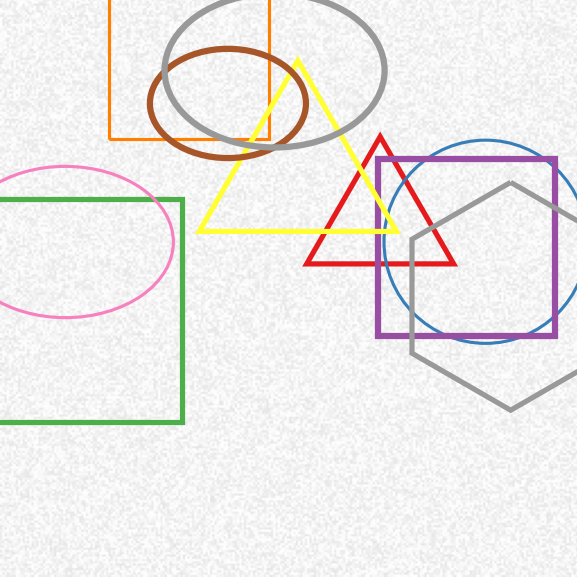[{"shape": "triangle", "thickness": 2.5, "radius": 0.73, "center": [0.658, 0.616]}, {"shape": "circle", "thickness": 1.5, "radius": 0.88, "center": [0.841, 0.581]}, {"shape": "square", "thickness": 2.5, "radius": 0.97, "center": [0.122, 0.461]}, {"shape": "square", "thickness": 3, "radius": 0.77, "center": [0.808, 0.571]}, {"shape": "square", "thickness": 1.5, "radius": 0.69, "center": [0.327, 0.897]}, {"shape": "triangle", "thickness": 2.5, "radius": 0.99, "center": [0.516, 0.697]}, {"shape": "oval", "thickness": 3, "radius": 0.68, "center": [0.395, 0.82]}, {"shape": "oval", "thickness": 1.5, "radius": 0.94, "center": [0.113, 0.58]}, {"shape": "hexagon", "thickness": 2.5, "radius": 0.99, "center": [0.884, 0.486]}, {"shape": "oval", "thickness": 3, "radius": 0.95, "center": [0.475, 0.877]}]